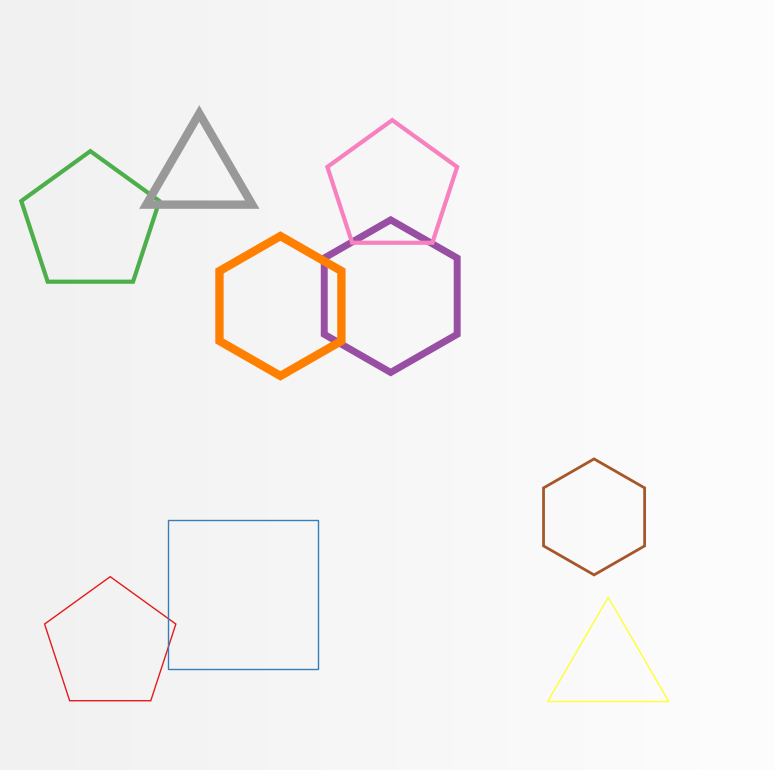[{"shape": "pentagon", "thickness": 0.5, "radius": 0.45, "center": [0.142, 0.162]}, {"shape": "square", "thickness": 0.5, "radius": 0.48, "center": [0.313, 0.227]}, {"shape": "pentagon", "thickness": 1.5, "radius": 0.47, "center": [0.117, 0.71]}, {"shape": "hexagon", "thickness": 2.5, "radius": 0.5, "center": [0.504, 0.615]}, {"shape": "hexagon", "thickness": 3, "radius": 0.45, "center": [0.362, 0.603]}, {"shape": "triangle", "thickness": 0.5, "radius": 0.45, "center": [0.785, 0.134]}, {"shape": "hexagon", "thickness": 1, "radius": 0.38, "center": [0.767, 0.329]}, {"shape": "pentagon", "thickness": 1.5, "radius": 0.44, "center": [0.506, 0.756]}, {"shape": "triangle", "thickness": 3, "radius": 0.39, "center": [0.257, 0.774]}]